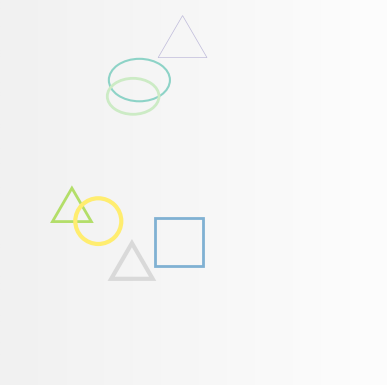[{"shape": "oval", "thickness": 1.5, "radius": 0.39, "center": [0.36, 0.792]}, {"shape": "triangle", "thickness": 0.5, "radius": 0.36, "center": [0.471, 0.887]}, {"shape": "square", "thickness": 2, "radius": 0.31, "center": [0.461, 0.371]}, {"shape": "triangle", "thickness": 2, "radius": 0.29, "center": [0.186, 0.453]}, {"shape": "triangle", "thickness": 3, "radius": 0.31, "center": [0.34, 0.307]}, {"shape": "oval", "thickness": 2, "radius": 0.33, "center": [0.344, 0.75]}, {"shape": "circle", "thickness": 3, "radius": 0.3, "center": [0.254, 0.426]}]